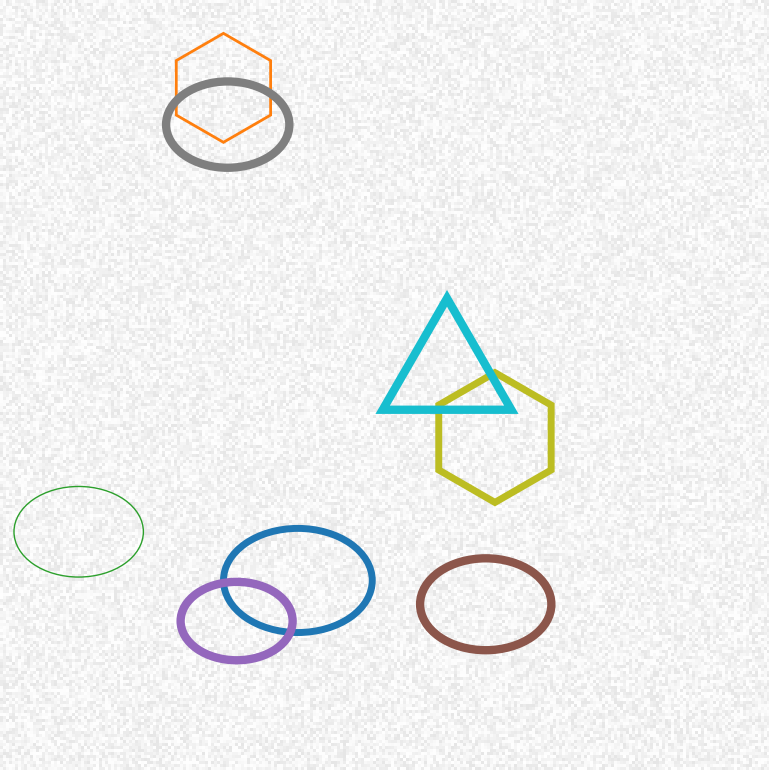[{"shape": "oval", "thickness": 2.5, "radius": 0.48, "center": [0.387, 0.246]}, {"shape": "hexagon", "thickness": 1, "radius": 0.35, "center": [0.29, 0.886]}, {"shape": "oval", "thickness": 0.5, "radius": 0.42, "center": [0.102, 0.309]}, {"shape": "oval", "thickness": 3, "radius": 0.36, "center": [0.307, 0.193]}, {"shape": "oval", "thickness": 3, "radius": 0.43, "center": [0.631, 0.215]}, {"shape": "oval", "thickness": 3, "radius": 0.4, "center": [0.296, 0.838]}, {"shape": "hexagon", "thickness": 2.5, "radius": 0.42, "center": [0.643, 0.432]}, {"shape": "triangle", "thickness": 3, "radius": 0.48, "center": [0.581, 0.516]}]